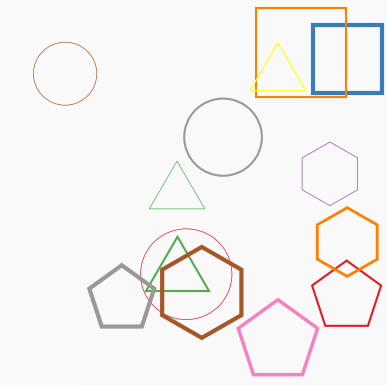[{"shape": "circle", "thickness": 0.5, "radius": 0.59, "center": [0.481, 0.288]}, {"shape": "pentagon", "thickness": 1.5, "radius": 0.47, "center": [0.894, 0.229]}, {"shape": "square", "thickness": 3, "radius": 0.45, "center": [0.898, 0.847]}, {"shape": "triangle", "thickness": 0.5, "radius": 0.41, "center": [0.457, 0.499]}, {"shape": "triangle", "thickness": 1.5, "radius": 0.47, "center": [0.458, 0.291]}, {"shape": "hexagon", "thickness": 0.5, "radius": 0.41, "center": [0.851, 0.549]}, {"shape": "square", "thickness": 1.5, "radius": 0.58, "center": [0.777, 0.864]}, {"shape": "hexagon", "thickness": 2, "radius": 0.45, "center": [0.896, 0.371]}, {"shape": "triangle", "thickness": 1, "radius": 0.41, "center": [0.717, 0.806]}, {"shape": "hexagon", "thickness": 3, "radius": 0.59, "center": [0.521, 0.241]}, {"shape": "circle", "thickness": 0.5, "radius": 0.41, "center": [0.168, 0.809]}, {"shape": "pentagon", "thickness": 2.5, "radius": 0.54, "center": [0.717, 0.114]}, {"shape": "pentagon", "thickness": 3, "radius": 0.44, "center": [0.314, 0.223]}, {"shape": "circle", "thickness": 1.5, "radius": 0.5, "center": [0.576, 0.644]}]